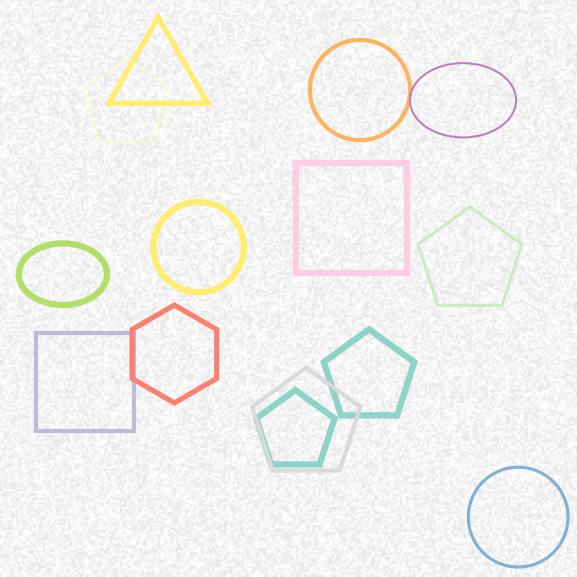[{"shape": "pentagon", "thickness": 3, "radius": 0.36, "center": [0.512, 0.253]}, {"shape": "pentagon", "thickness": 3, "radius": 0.41, "center": [0.639, 0.347]}, {"shape": "pentagon", "thickness": 0.5, "radius": 0.4, "center": [0.22, 0.819]}, {"shape": "square", "thickness": 2, "radius": 0.42, "center": [0.147, 0.337]}, {"shape": "hexagon", "thickness": 2.5, "radius": 0.42, "center": [0.302, 0.386]}, {"shape": "circle", "thickness": 1.5, "radius": 0.43, "center": [0.897, 0.104]}, {"shape": "circle", "thickness": 2, "radius": 0.43, "center": [0.623, 0.843]}, {"shape": "oval", "thickness": 3, "radius": 0.38, "center": [0.109, 0.524]}, {"shape": "square", "thickness": 3, "radius": 0.48, "center": [0.609, 0.621]}, {"shape": "pentagon", "thickness": 2, "radius": 0.49, "center": [0.53, 0.264]}, {"shape": "oval", "thickness": 1, "radius": 0.46, "center": [0.802, 0.826]}, {"shape": "pentagon", "thickness": 1.5, "radius": 0.47, "center": [0.814, 0.547]}, {"shape": "triangle", "thickness": 2.5, "radius": 0.49, "center": [0.274, 0.87]}, {"shape": "circle", "thickness": 3, "radius": 0.39, "center": [0.344, 0.571]}]